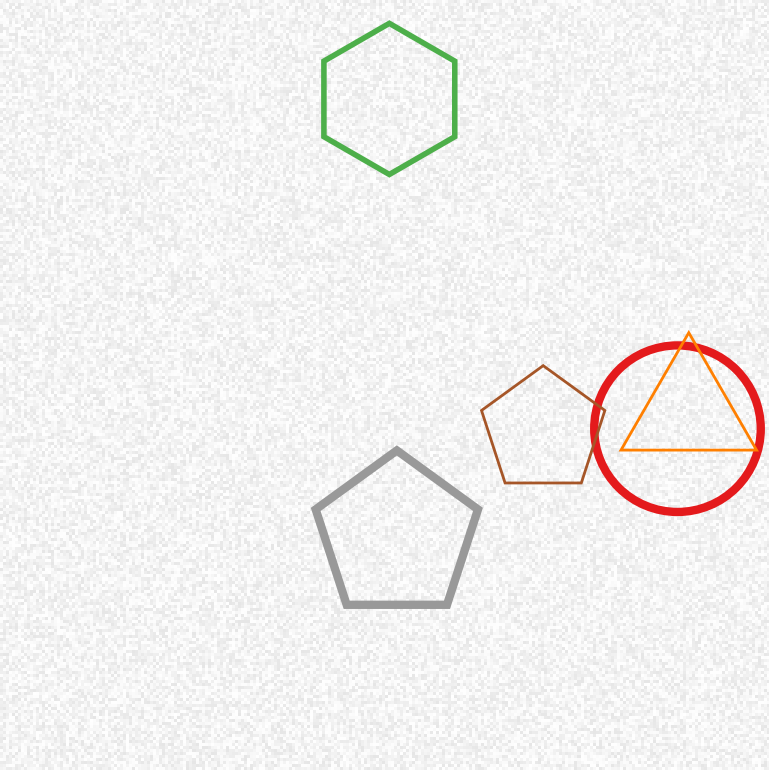[{"shape": "circle", "thickness": 3, "radius": 0.54, "center": [0.88, 0.443]}, {"shape": "hexagon", "thickness": 2, "radius": 0.49, "center": [0.506, 0.872]}, {"shape": "triangle", "thickness": 1, "radius": 0.51, "center": [0.895, 0.466]}, {"shape": "pentagon", "thickness": 1, "radius": 0.42, "center": [0.705, 0.441]}, {"shape": "pentagon", "thickness": 3, "radius": 0.55, "center": [0.515, 0.304]}]